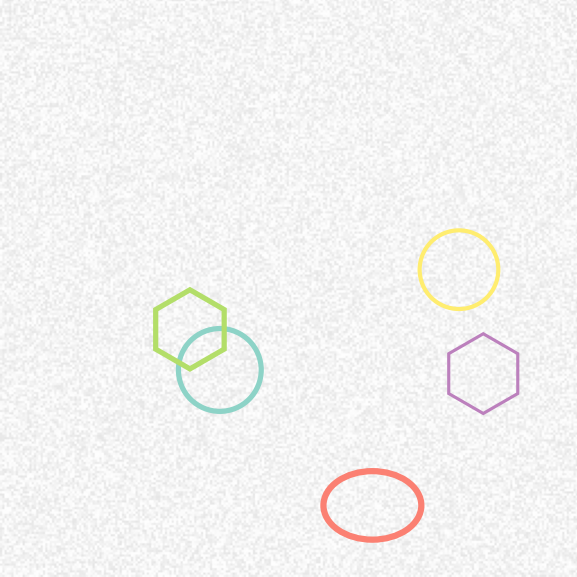[{"shape": "circle", "thickness": 2.5, "radius": 0.36, "center": [0.381, 0.359]}, {"shape": "oval", "thickness": 3, "radius": 0.42, "center": [0.645, 0.124]}, {"shape": "hexagon", "thickness": 2.5, "radius": 0.34, "center": [0.329, 0.429]}, {"shape": "hexagon", "thickness": 1.5, "radius": 0.35, "center": [0.837, 0.352]}, {"shape": "circle", "thickness": 2, "radius": 0.34, "center": [0.795, 0.532]}]